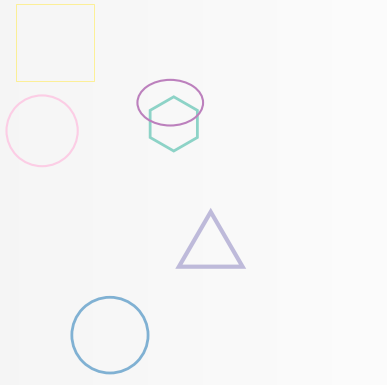[{"shape": "hexagon", "thickness": 2, "radius": 0.35, "center": [0.448, 0.678]}, {"shape": "triangle", "thickness": 3, "radius": 0.47, "center": [0.544, 0.355]}, {"shape": "circle", "thickness": 2, "radius": 0.49, "center": [0.284, 0.13]}, {"shape": "circle", "thickness": 1.5, "radius": 0.46, "center": [0.109, 0.66]}, {"shape": "oval", "thickness": 1.5, "radius": 0.42, "center": [0.439, 0.733]}, {"shape": "square", "thickness": 0.5, "radius": 0.5, "center": [0.142, 0.89]}]